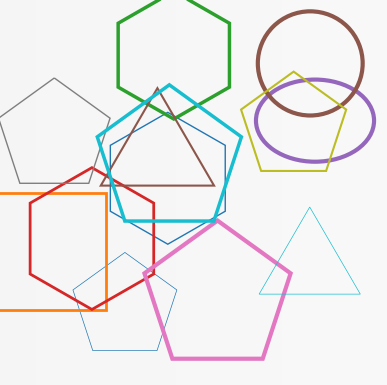[{"shape": "pentagon", "thickness": 0.5, "radius": 0.7, "center": [0.322, 0.203]}, {"shape": "hexagon", "thickness": 1, "radius": 0.86, "center": [0.433, 0.537]}, {"shape": "square", "thickness": 2, "radius": 0.76, "center": [0.121, 0.347]}, {"shape": "hexagon", "thickness": 2.5, "radius": 0.83, "center": [0.449, 0.857]}, {"shape": "hexagon", "thickness": 2, "radius": 0.92, "center": [0.237, 0.38]}, {"shape": "oval", "thickness": 3, "radius": 0.76, "center": [0.813, 0.687]}, {"shape": "circle", "thickness": 3, "radius": 0.68, "center": [0.801, 0.835]}, {"shape": "triangle", "thickness": 1.5, "radius": 0.84, "center": [0.406, 0.602]}, {"shape": "pentagon", "thickness": 3, "radius": 0.99, "center": [0.561, 0.229]}, {"shape": "pentagon", "thickness": 1, "radius": 0.76, "center": [0.14, 0.646]}, {"shape": "pentagon", "thickness": 1.5, "radius": 0.71, "center": [0.758, 0.671]}, {"shape": "pentagon", "thickness": 2.5, "radius": 0.98, "center": [0.437, 0.584]}, {"shape": "triangle", "thickness": 0.5, "radius": 0.75, "center": [0.799, 0.311]}]